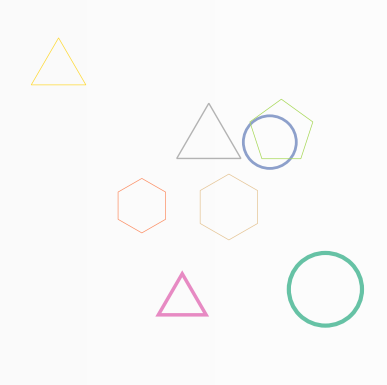[{"shape": "circle", "thickness": 3, "radius": 0.47, "center": [0.84, 0.249]}, {"shape": "hexagon", "thickness": 0.5, "radius": 0.35, "center": [0.366, 0.466]}, {"shape": "circle", "thickness": 2, "radius": 0.34, "center": [0.696, 0.631]}, {"shape": "triangle", "thickness": 2.5, "radius": 0.36, "center": [0.47, 0.218]}, {"shape": "pentagon", "thickness": 0.5, "radius": 0.43, "center": [0.726, 0.657]}, {"shape": "triangle", "thickness": 0.5, "radius": 0.41, "center": [0.151, 0.82]}, {"shape": "hexagon", "thickness": 0.5, "radius": 0.43, "center": [0.591, 0.462]}, {"shape": "triangle", "thickness": 1, "radius": 0.48, "center": [0.539, 0.636]}]